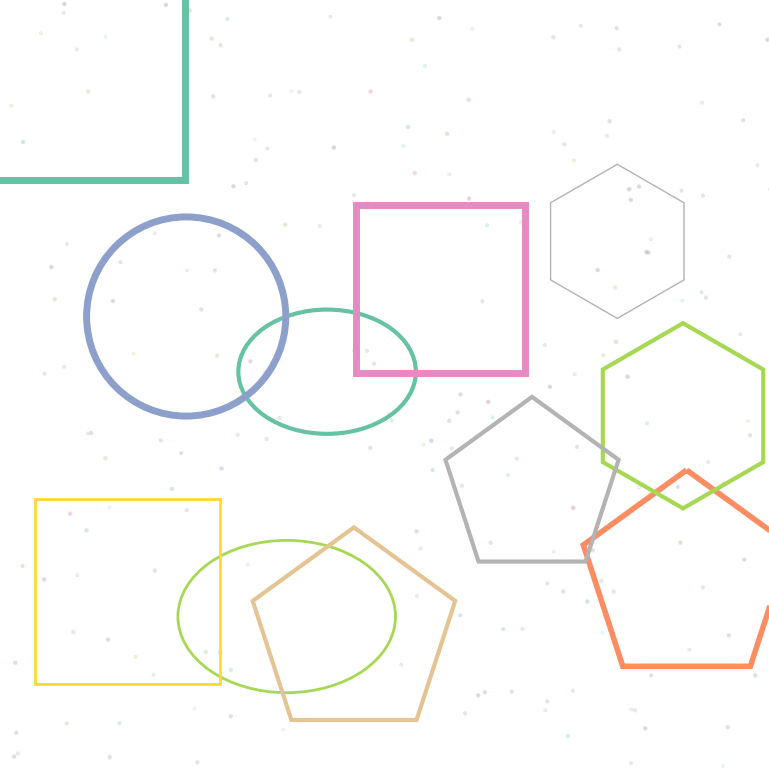[{"shape": "oval", "thickness": 1.5, "radius": 0.58, "center": [0.425, 0.517]}, {"shape": "square", "thickness": 2.5, "radius": 0.62, "center": [0.117, 0.891]}, {"shape": "pentagon", "thickness": 2, "radius": 0.7, "center": [0.892, 0.249]}, {"shape": "circle", "thickness": 2.5, "radius": 0.65, "center": [0.242, 0.589]}, {"shape": "square", "thickness": 2.5, "radius": 0.55, "center": [0.572, 0.625]}, {"shape": "hexagon", "thickness": 1.5, "radius": 0.6, "center": [0.887, 0.46]}, {"shape": "oval", "thickness": 1, "radius": 0.71, "center": [0.372, 0.199]}, {"shape": "square", "thickness": 1, "radius": 0.6, "center": [0.165, 0.232]}, {"shape": "pentagon", "thickness": 1.5, "radius": 0.69, "center": [0.46, 0.177]}, {"shape": "pentagon", "thickness": 1.5, "radius": 0.59, "center": [0.691, 0.366]}, {"shape": "hexagon", "thickness": 0.5, "radius": 0.5, "center": [0.802, 0.687]}]